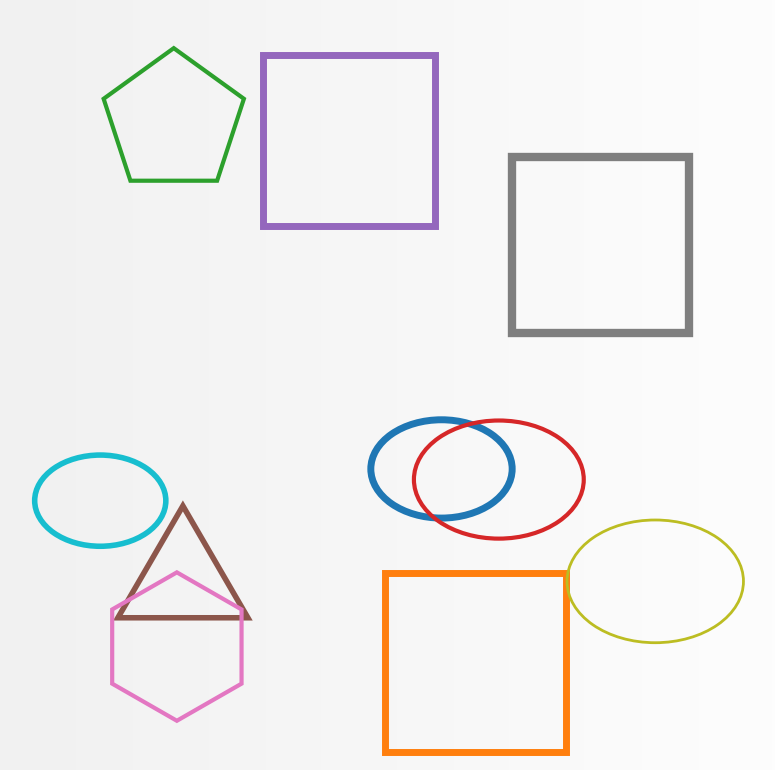[{"shape": "oval", "thickness": 2.5, "radius": 0.46, "center": [0.57, 0.391]}, {"shape": "square", "thickness": 2.5, "radius": 0.58, "center": [0.614, 0.139]}, {"shape": "pentagon", "thickness": 1.5, "radius": 0.48, "center": [0.224, 0.842]}, {"shape": "oval", "thickness": 1.5, "radius": 0.55, "center": [0.644, 0.377]}, {"shape": "square", "thickness": 2.5, "radius": 0.56, "center": [0.45, 0.817]}, {"shape": "triangle", "thickness": 2, "radius": 0.48, "center": [0.236, 0.246]}, {"shape": "hexagon", "thickness": 1.5, "radius": 0.48, "center": [0.228, 0.16]}, {"shape": "square", "thickness": 3, "radius": 0.57, "center": [0.775, 0.682]}, {"shape": "oval", "thickness": 1, "radius": 0.57, "center": [0.845, 0.245]}, {"shape": "oval", "thickness": 2, "radius": 0.42, "center": [0.129, 0.35]}]